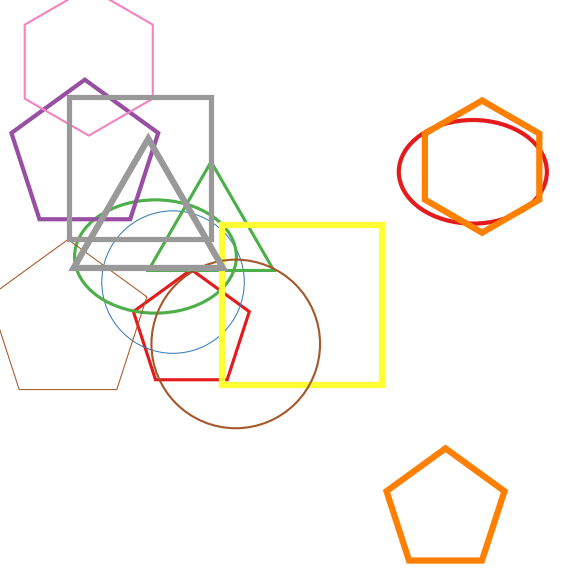[{"shape": "pentagon", "thickness": 1.5, "radius": 0.53, "center": [0.331, 0.427]}, {"shape": "oval", "thickness": 2, "radius": 0.64, "center": [0.819, 0.702]}, {"shape": "circle", "thickness": 0.5, "radius": 0.62, "center": [0.3, 0.511]}, {"shape": "oval", "thickness": 1.5, "radius": 0.7, "center": [0.269, 0.555]}, {"shape": "triangle", "thickness": 1.5, "radius": 0.63, "center": [0.366, 0.594]}, {"shape": "pentagon", "thickness": 2, "radius": 0.67, "center": [0.147, 0.728]}, {"shape": "pentagon", "thickness": 3, "radius": 0.54, "center": [0.771, 0.115]}, {"shape": "hexagon", "thickness": 3, "radius": 0.57, "center": [0.835, 0.711]}, {"shape": "square", "thickness": 3, "radius": 0.69, "center": [0.523, 0.471]}, {"shape": "circle", "thickness": 1, "radius": 0.73, "center": [0.408, 0.404]}, {"shape": "pentagon", "thickness": 0.5, "radius": 0.72, "center": [0.118, 0.441]}, {"shape": "hexagon", "thickness": 1, "radius": 0.64, "center": [0.154, 0.892]}, {"shape": "square", "thickness": 2.5, "radius": 0.62, "center": [0.243, 0.708]}, {"shape": "triangle", "thickness": 3, "radius": 0.75, "center": [0.257, 0.61]}]